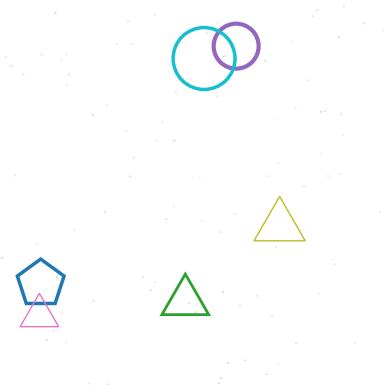[{"shape": "pentagon", "thickness": 2.5, "radius": 0.32, "center": [0.106, 0.263]}, {"shape": "triangle", "thickness": 2, "radius": 0.35, "center": [0.481, 0.218]}, {"shape": "circle", "thickness": 3, "radius": 0.29, "center": [0.613, 0.88]}, {"shape": "triangle", "thickness": 1, "radius": 0.29, "center": [0.102, 0.18]}, {"shape": "triangle", "thickness": 1, "radius": 0.38, "center": [0.726, 0.413]}, {"shape": "circle", "thickness": 2.5, "radius": 0.4, "center": [0.53, 0.848]}]